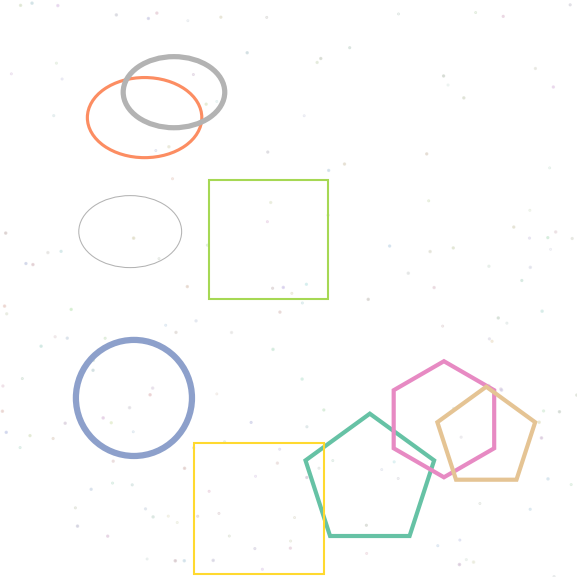[{"shape": "pentagon", "thickness": 2, "radius": 0.59, "center": [0.64, 0.166]}, {"shape": "oval", "thickness": 1.5, "radius": 0.5, "center": [0.25, 0.796]}, {"shape": "circle", "thickness": 3, "radius": 0.5, "center": [0.232, 0.31]}, {"shape": "hexagon", "thickness": 2, "radius": 0.5, "center": [0.769, 0.273]}, {"shape": "square", "thickness": 1, "radius": 0.51, "center": [0.465, 0.585]}, {"shape": "square", "thickness": 1, "radius": 0.57, "center": [0.449, 0.118]}, {"shape": "pentagon", "thickness": 2, "radius": 0.45, "center": [0.842, 0.24]}, {"shape": "oval", "thickness": 0.5, "radius": 0.45, "center": [0.225, 0.598]}, {"shape": "oval", "thickness": 2.5, "radius": 0.44, "center": [0.301, 0.84]}]